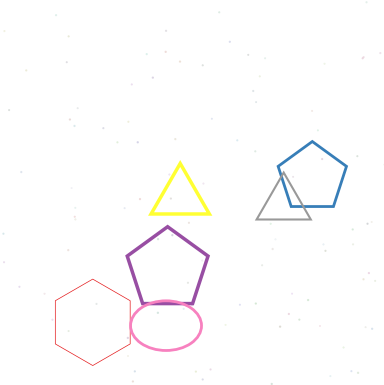[{"shape": "hexagon", "thickness": 0.5, "radius": 0.56, "center": [0.241, 0.163]}, {"shape": "pentagon", "thickness": 2, "radius": 0.47, "center": [0.811, 0.539]}, {"shape": "pentagon", "thickness": 2.5, "radius": 0.55, "center": [0.435, 0.301]}, {"shape": "triangle", "thickness": 2.5, "radius": 0.44, "center": [0.468, 0.488]}, {"shape": "oval", "thickness": 2, "radius": 0.46, "center": [0.431, 0.154]}, {"shape": "triangle", "thickness": 1.5, "radius": 0.41, "center": [0.737, 0.47]}]